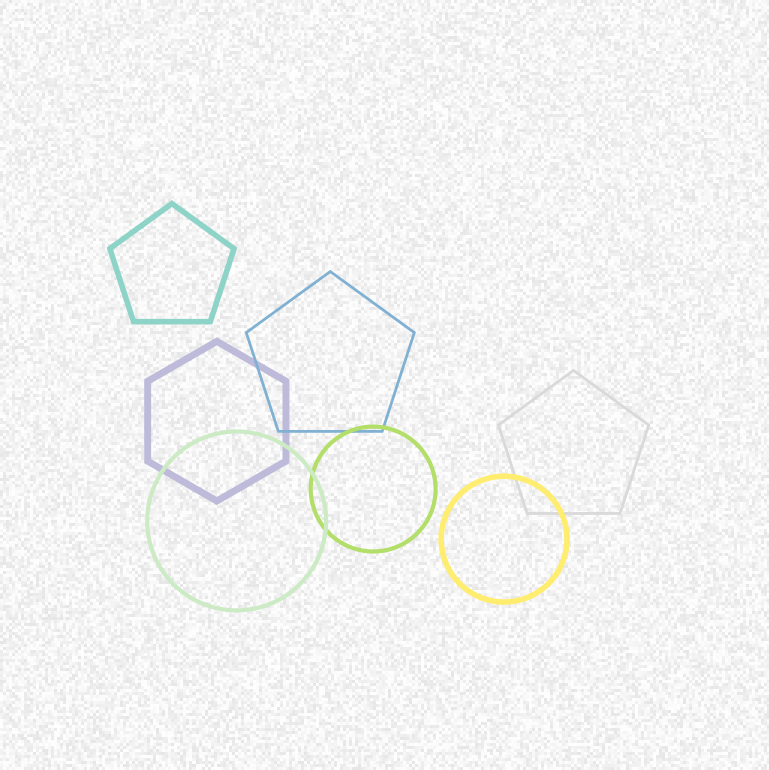[{"shape": "pentagon", "thickness": 2, "radius": 0.42, "center": [0.223, 0.651]}, {"shape": "hexagon", "thickness": 2.5, "radius": 0.52, "center": [0.282, 0.453]}, {"shape": "pentagon", "thickness": 1, "radius": 0.57, "center": [0.429, 0.533]}, {"shape": "circle", "thickness": 1.5, "radius": 0.41, "center": [0.485, 0.365]}, {"shape": "pentagon", "thickness": 1, "radius": 0.51, "center": [0.745, 0.416]}, {"shape": "circle", "thickness": 1.5, "radius": 0.58, "center": [0.307, 0.323]}, {"shape": "circle", "thickness": 2, "radius": 0.41, "center": [0.655, 0.3]}]